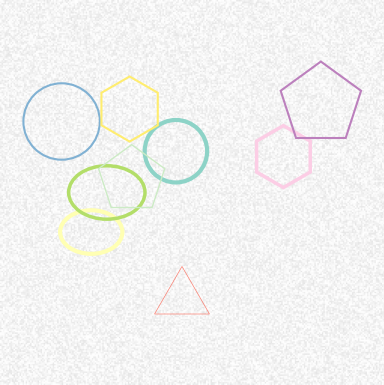[{"shape": "circle", "thickness": 3, "radius": 0.41, "center": [0.457, 0.607]}, {"shape": "oval", "thickness": 3, "radius": 0.4, "center": [0.237, 0.397]}, {"shape": "triangle", "thickness": 0.5, "radius": 0.41, "center": [0.473, 0.226]}, {"shape": "circle", "thickness": 1.5, "radius": 0.5, "center": [0.16, 0.684]}, {"shape": "oval", "thickness": 2.5, "radius": 0.5, "center": [0.277, 0.5]}, {"shape": "hexagon", "thickness": 2.5, "radius": 0.4, "center": [0.736, 0.593]}, {"shape": "pentagon", "thickness": 1.5, "radius": 0.55, "center": [0.833, 0.73]}, {"shape": "pentagon", "thickness": 1, "radius": 0.45, "center": [0.342, 0.534]}, {"shape": "hexagon", "thickness": 1.5, "radius": 0.42, "center": [0.337, 0.717]}]